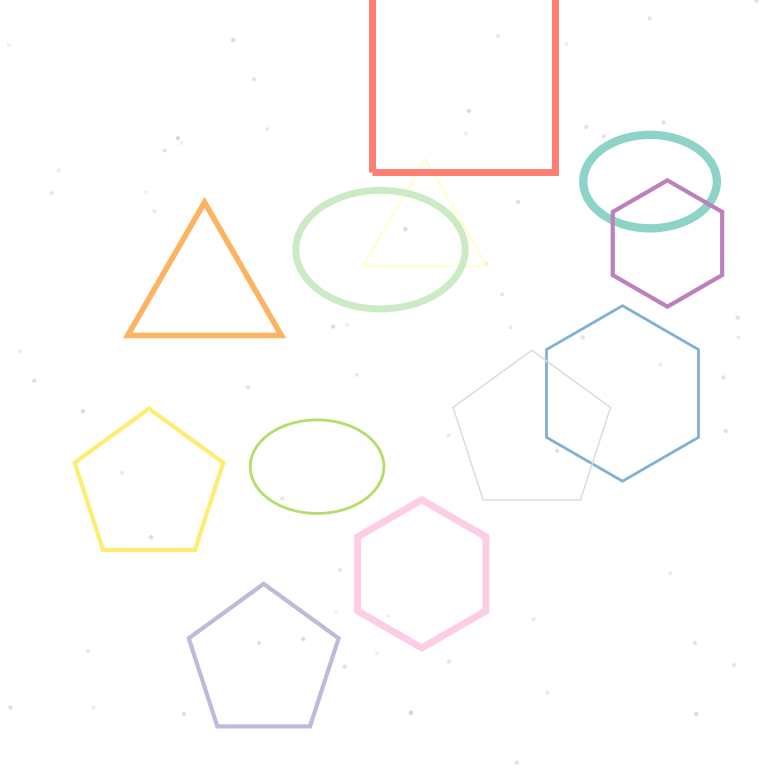[{"shape": "oval", "thickness": 3, "radius": 0.43, "center": [0.844, 0.764]}, {"shape": "triangle", "thickness": 0.5, "radius": 0.46, "center": [0.552, 0.701]}, {"shape": "pentagon", "thickness": 1.5, "radius": 0.51, "center": [0.342, 0.139]}, {"shape": "square", "thickness": 2.5, "radius": 0.6, "center": [0.602, 0.896]}, {"shape": "hexagon", "thickness": 1, "radius": 0.57, "center": [0.808, 0.489]}, {"shape": "triangle", "thickness": 2, "radius": 0.58, "center": [0.266, 0.622]}, {"shape": "oval", "thickness": 1, "radius": 0.43, "center": [0.412, 0.394]}, {"shape": "hexagon", "thickness": 2.5, "radius": 0.48, "center": [0.548, 0.255]}, {"shape": "pentagon", "thickness": 0.5, "radius": 0.54, "center": [0.691, 0.438]}, {"shape": "hexagon", "thickness": 1.5, "radius": 0.41, "center": [0.867, 0.684]}, {"shape": "oval", "thickness": 2.5, "radius": 0.55, "center": [0.494, 0.676]}, {"shape": "pentagon", "thickness": 1.5, "radius": 0.51, "center": [0.193, 0.368]}]